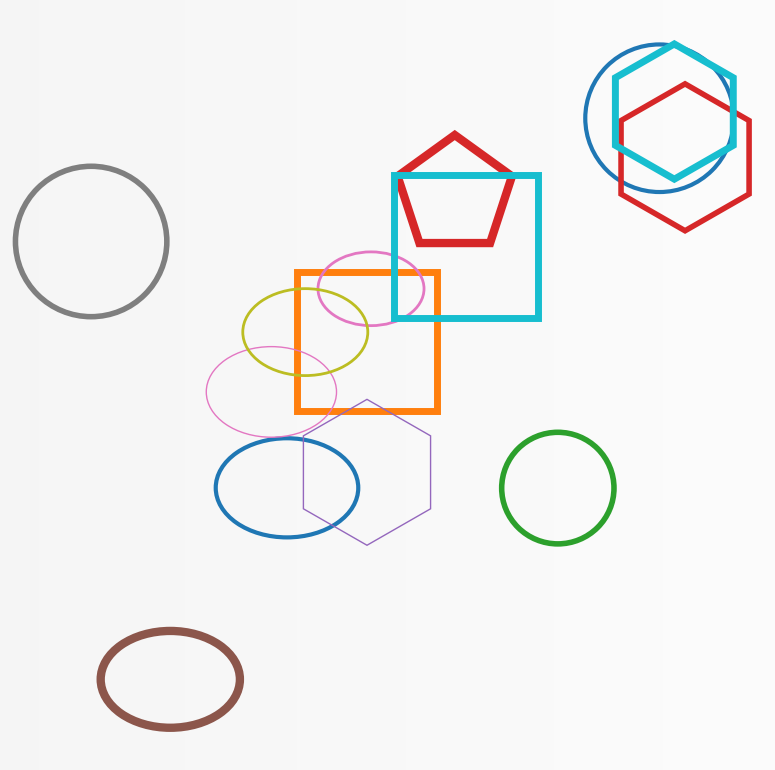[{"shape": "circle", "thickness": 1.5, "radius": 0.48, "center": [0.851, 0.846]}, {"shape": "oval", "thickness": 1.5, "radius": 0.46, "center": [0.37, 0.366]}, {"shape": "square", "thickness": 2.5, "radius": 0.45, "center": [0.473, 0.556]}, {"shape": "circle", "thickness": 2, "radius": 0.36, "center": [0.72, 0.366]}, {"shape": "hexagon", "thickness": 2, "radius": 0.48, "center": [0.884, 0.796]}, {"shape": "pentagon", "thickness": 3, "radius": 0.39, "center": [0.587, 0.747]}, {"shape": "hexagon", "thickness": 0.5, "radius": 0.47, "center": [0.474, 0.387]}, {"shape": "oval", "thickness": 3, "radius": 0.45, "center": [0.22, 0.118]}, {"shape": "oval", "thickness": 1, "radius": 0.34, "center": [0.479, 0.625]}, {"shape": "oval", "thickness": 0.5, "radius": 0.42, "center": [0.35, 0.491]}, {"shape": "circle", "thickness": 2, "radius": 0.49, "center": [0.118, 0.686]}, {"shape": "oval", "thickness": 1, "radius": 0.4, "center": [0.394, 0.569]}, {"shape": "square", "thickness": 2.5, "radius": 0.47, "center": [0.601, 0.68]}, {"shape": "hexagon", "thickness": 2.5, "radius": 0.44, "center": [0.87, 0.855]}]